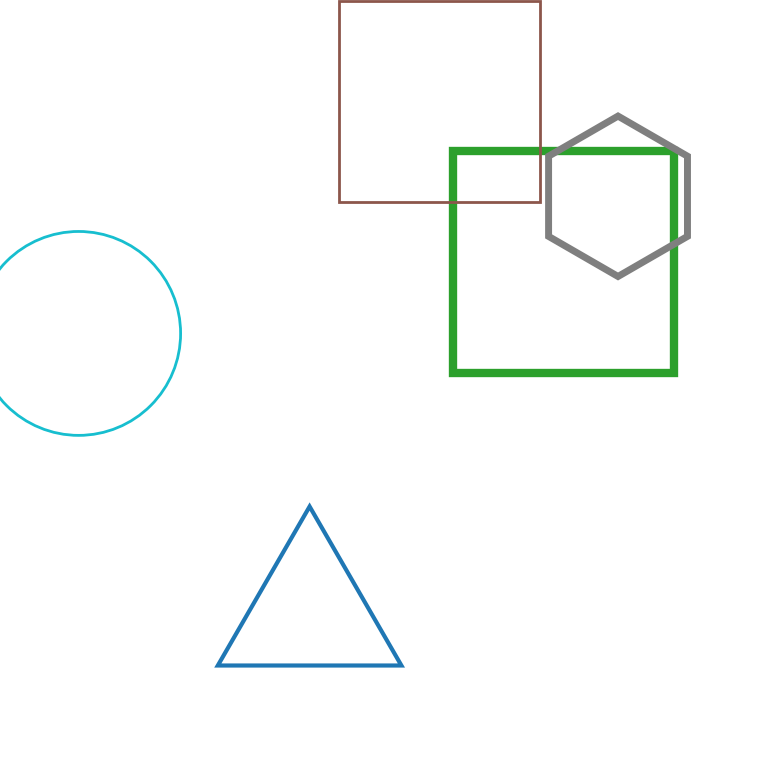[{"shape": "triangle", "thickness": 1.5, "radius": 0.69, "center": [0.402, 0.205]}, {"shape": "square", "thickness": 3, "radius": 0.72, "center": [0.732, 0.659]}, {"shape": "square", "thickness": 1, "radius": 0.65, "center": [0.571, 0.868]}, {"shape": "hexagon", "thickness": 2.5, "radius": 0.52, "center": [0.803, 0.745]}, {"shape": "circle", "thickness": 1, "radius": 0.66, "center": [0.102, 0.567]}]